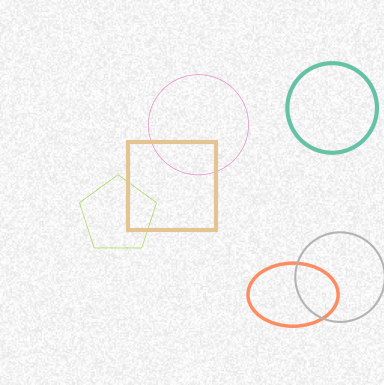[{"shape": "circle", "thickness": 3, "radius": 0.58, "center": [0.863, 0.72]}, {"shape": "oval", "thickness": 2.5, "radius": 0.59, "center": [0.761, 0.235]}, {"shape": "circle", "thickness": 0.5, "radius": 0.65, "center": [0.516, 0.676]}, {"shape": "pentagon", "thickness": 0.5, "radius": 0.53, "center": [0.306, 0.441]}, {"shape": "square", "thickness": 3, "radius": 0.57, "center": [0.447, 0.517]}, {"shape": "circle", "thickness": 1.5, "radius": 0.58, "center": [0.883, 0.28]}]